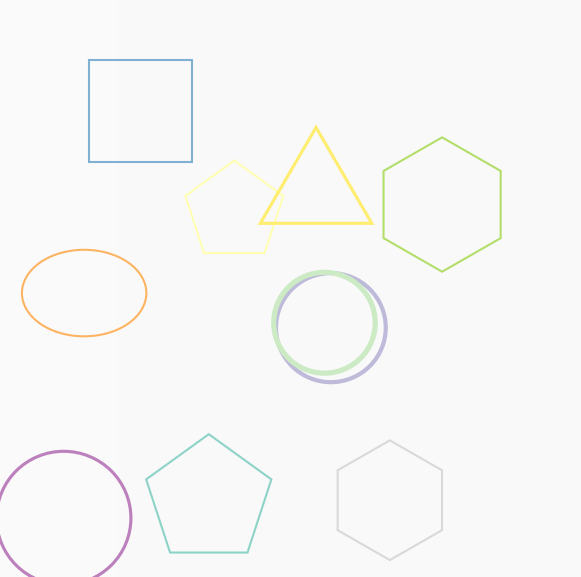[{"shape": "pentagon", "thickness": 1, "radius": 0.57, "center": [0.359, 0.134]}, {"shape": "pentagon", "thickness": 1, "radius": 0.44, "center": [0.403, 0.633]}, {"shape": "circle", "thickness": 2, "radius": 0.47, "center": [0.569, 0.432]}, {"shape": "square", "thickness": 1, "radius": 0.44, "center": [0.241, 0.807]}, {"shape": "oval", "thickness": 1, "radius": 0.54, "center": [0.145, 0.492]}, {"shape": "hexagon", "thickness": 1, "radius": 0.58, "center": [0.761, 0.645]}, {"shape": "hexagon", "thickness": 1, "radius": 0.52, "center": [0.671, 0.133]}, {"shape": "circle", "thickness": 1.5, "radius": 0.58, "center": [0.11, 0.102]}, {"shape": "circle", "thickness": 2.5, "radius": 0.44, "center": [0.558, 0.44]}, {"shape": "triangle", "thickness": 1.5, "radius": 0.55, "center": [0.544, 0.668]}]